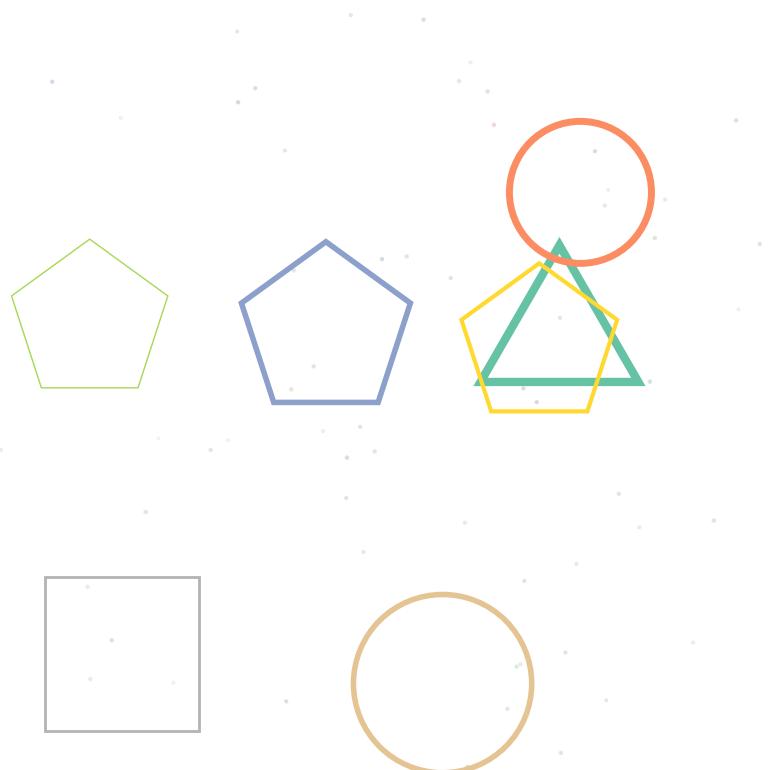[{"shape": "triangle", "thickness": 3, "radius": 0.59, "center": [0.727, 0.563]}, {"shape": "circle", "thickness": 2.5, "radius": 0.46, "center": [0.754, 0.75]}, {"shape": "pentagon", "thickness": 2, "radius": 0.58, "center": [0.423, 0.571]}, {"shape": "pentagon", "thickness": 0.5, "radius": 0.53, "center": [0.116, 0.583]}, {"shape": "pentagon", "thickness": 1.5, "radius": 0.53, "center": [0.7, 0.552]}, {"shape": "circle", "thickness": 2, "radius": 0.58, "center": [0.575, 0.112]}, {"shape": "square", "thickness": 1, "radius": 0.5, "center": [0.158, 0.15]}]